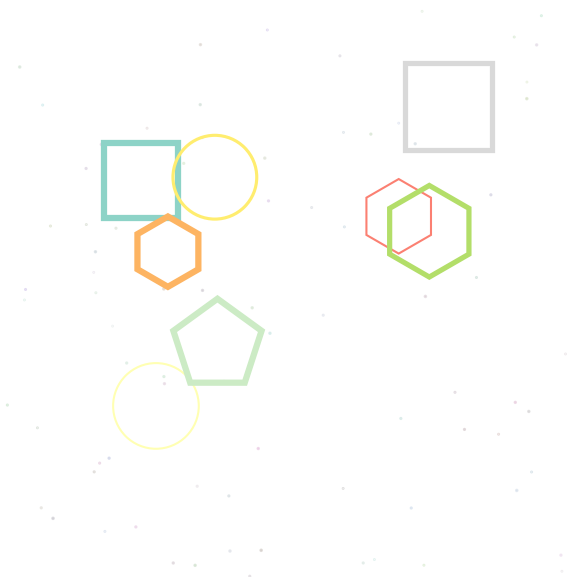[{"shape": "square", "thickness": 3, "radius": 0.32, "center": [0.245, 0.687]}, {"shape": "circle", "thickness": 1, "radius": 0.37, "center": [0.27, 0.296]}, {"shape": "hexagon", "thickness": 1, "radius": 0.32, "center": [0.69, 0.625]}, {"shape": "hexagon", "thickness": 3, "radius": 0.3, "center": [0.291, 0.563]}, {"shape": "hexagon", "thickness": 2.5, "radius": 0.4, "center": [0.743, 0.599]}, {"shape": "square", "thickness": 2.5, "radius": 0.38, "center": [0.777, 0.815]}, {"shape": "pentagon", "thickness": 3, "radius": 0.4, "center": [0.377, 0.401]}, {"shape": "circle", "thickness": 1.5, "radius": 0.36, "center": [0.372, 0.692]}]